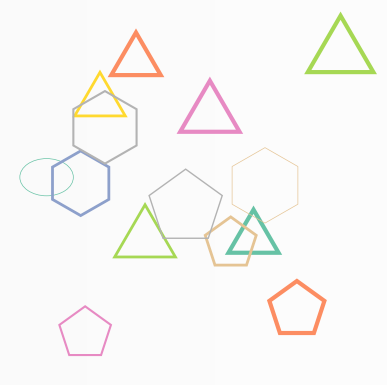[{"shape": "oval", "thickness": 0.5, "radius": 0.35, "center": [0.12, 0.54]}, {"shape": "triangle", "thickness": 3, "radius": 0.37, "center": [0.654, 0.381]}, {"shape": "triangle", "thickness": 3, "radius": 0.37, "center": [0.351, 0.842]}, {"shape": "pentagon", "thickness": 3, "radius": 0.37, "center": [0.766, 0.195]}, {"shape": "hexagon", "thickness": 2, "radius": 0.42, "center": [0.208, 0.524]}, {"shape": "triangle", "thickness": 3, "radius": 0.44, "center": [0.542, 0.702]}, {"shape": "pentagon", "thickness": 1.5, "radius": 0.35, "center": [0.22, 0.134]}, {"shape": "triangle", "thickness": 3, "radius": 0.49, "center": [0.879, 0.862]}, {"shape": "triangle", "thickness": 2, "radius": 0.45, "center": [0.374, 0.378]}, {"shape": "triangle", "thickness": 2, "radius": 0.38, "center": [0.258, 0.737]}, {"shape": "pentagon", "thickness": 2, "radius": 0.35, "center": [0.595, 0.367]}, {"shape": "hexagon", "thickness": 0.5, "radius": 0.49, "center": [0.684, 0.519]}, {"shape": "pentagon", "thickness": 1, "radius": 0.5, "center": [0.479, 0.461]}, {"shape": "hexagon", "thickness": 1.5, "radius": 0.47, "center": [0.271, 0.669]}]